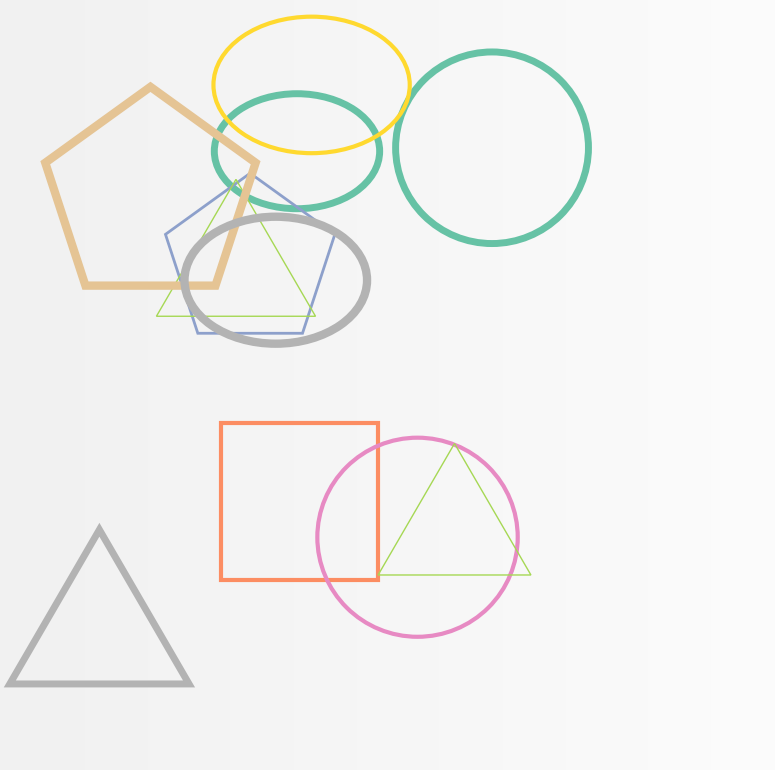[{"shape": "oval", "thickness": 2.5, "radius": 0.53, "center": [0.383, 0.804]}, {"shape": "circle", "thickness": 2.5, "radius": 0.62, "center": [0.635, 0.808]}, {"shape": "square", "thickness": 1.5, "radius": 0.51, "center": [0.387, 0.349]}, {"shape": "pentagon", "thickness": 1, "radius": 0.57, "center": [0.323, 0.66]}, {"shape": "circle", "thickness": 1.5, "radius": 0.65, "center": [0.539, 0.302]}, {"shape": "triangle", "thickness": 0.5, "radius": 0.57, "center": [0.586, 0.31]}, {"shape": "triangle", "thickness": 0.5, "radius": 0.59, "center": [0.304, 0.649]}, {"shape": "oval", "thickness": 1.5, "radius": 0.63, "center": [0.402, 0.89]}, {"shape": "pentagon", "thickness": 3, "radius": 0.71, "center": [0.194, 0.745]}, {"shape": "triangle", "thickness": 2.5, "radius": 0.67, "center": [0.128, 0.179]}, {"shape": "oval", "thickness": 3, "radius": 0.59, "center": [0.356, 0.636]}]